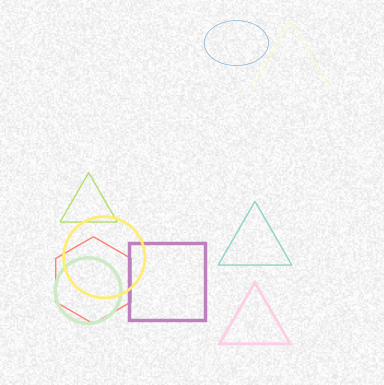[{"shape": "triangle", "thickness": 1, "radius": 0.55, "center": [0.662, 0.367]}, {"shape": "triangle", "thickness": 0.5, "radius": 0.6, "center": [0.755, 0.827]}, {"shape": "hexagon", "thickness": 1, "radius": 0.57, "center": [0.243, 0.272]}, {"shape": "oval", "thickness": 0.5, "radius": 0.42, "center": [0.614, 0.888]}, {"shape": "triangle", "thickness": 1, "radius": 0.43, "center": [0.23, 0.466]}, {"shape": "triangle", "thickness": 2, "radius": 0.53, "center": [0.662, 0.16]}, {"shape": "square", "thickness": 2.5, "radius": 0.5, "center": [0.434, 0.27]}, {"shape": "circle", "thickness": 2.5, "radius": 0.43, "center": [0.229, 0.245]}, {"shape": "circle", "thickness": 2, "radius": 0.53, "center": [0.271, 0.332]}]